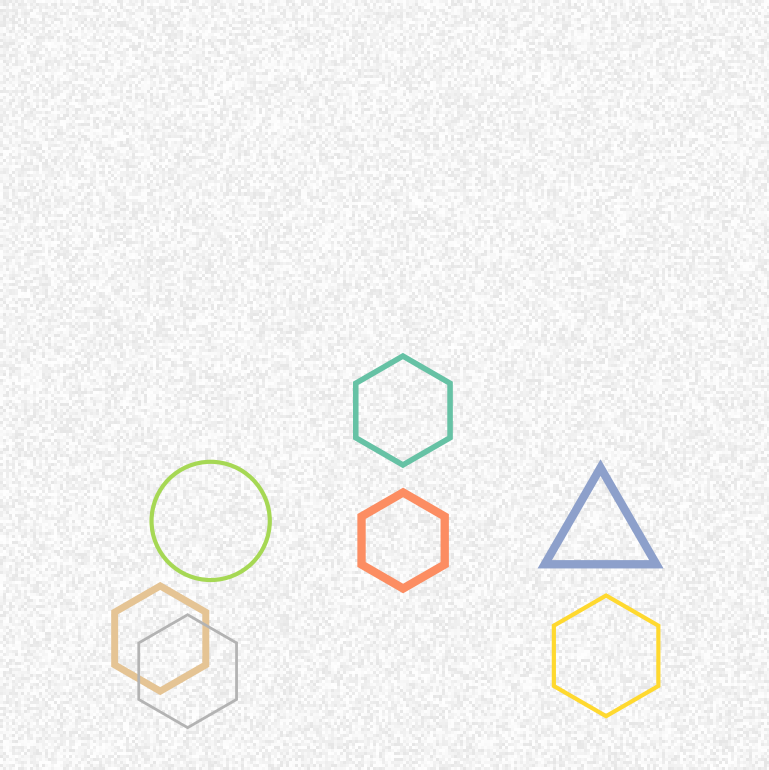[{"shape": "hexagon", "thickness": 2, "radius": 0.35, "center": [0.523, 0.467]}, {"shape": "hexagon", "thickness": 3, "radius": 0.31, "center": [0.524, 0.298]}, {"shape": "triangle", "thickness": 3, "radius": 0.42, "center": [0.78, 0.309]}, {"shape": "circle", "thickness": 1.5, "radius": 0.38, "center": [0.274, 0.323]}, {"shape": "hexagon", "thickness": 1.5, "radius": 0.39, "center": [0.787, 0.148]}, {"shape": "hexagon", "thickness": 2.5, "radius": 0.34, "center": [0.208, 0.171]}, {"shape": "hexagon", "thickness": 1, "radius": 0.37, "center": [0.244, 0.128]}]